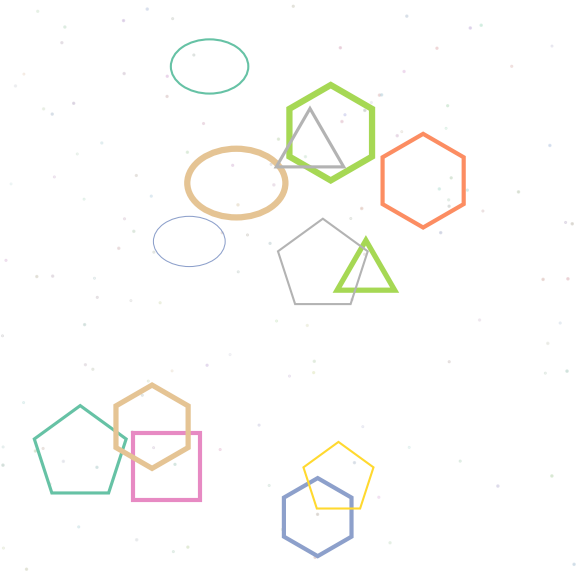[{"shape": "pentagon", "thickness": 1.5, "radius": 0.42, "center": [0.139, 0.213]}, {"shape": "oval", "thickness": 1, "radius": 0.34, "center": [0.363, 0.884]}, {"shape": "hexagon", "thickness": 2, "radius": 0.41, "center": [0.733, 0.686]}, {"shape": "oval", "thickness": 0.5, "radius": 0.31, "center": [0.328, 0.581]}, {"shape": "hexagon", "thickness": 2, "radius": 0.34, "center": [0.55, 0.104]}, {"shape": "square", "thickness": 2, "radius": 0.29, "center": [0.289, 0.192]}, {"shape": "triangle", "thickness": 2.5, "radius": 0.29, "center": [0.634, 0.525]}, {"shape": "hexagon", "thickness": 3, "radius": 0.41, "center": [0.573, 0.769]}, {"shape": "pentagon", "thickness": 1, "radius": 0.32, "center": [0.586, 0.17]}, {"shape": "hexagon", "thickness": 2.5, "radius": 0.36, "center": [0.263, 0.26]}, {"shape": "oval", "thickness": 3, "radius": 0.42, "center": [0.409, 0.682]}, {"shape": "pentagon", "thickness": 1, "radius": 0.41, "center": [0.559, 0.539]}, {"shape": "triangle", "thickness": 1.5, "radius": 0.34, "center": [0.537, 0.744]}]